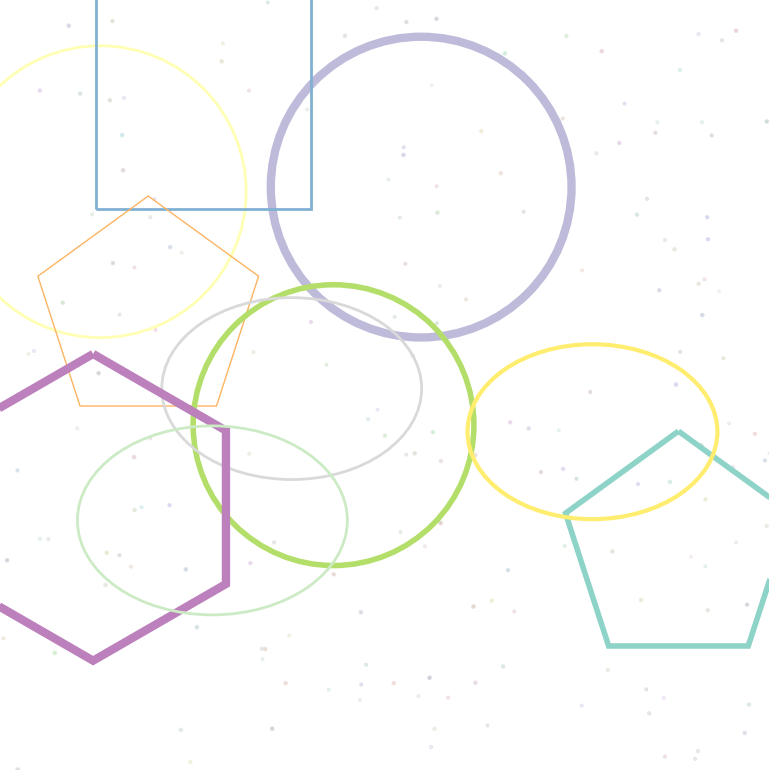[{"shape": "pentagon", "thickness": 2, "radius": 0.77, "center": [0.881, 0.286]}, {"shape": "circle", "thickness": 1, "radius": 0.95, "center": [0.13, 0.751]}, {"shape": "circle", "thickness": 3, "radius": 0.98, "center": [0.547, 0.757]}, {"shape": "square", "thickness": 1, "radius": 0.7, "center": [0.265, 0.868]}, {"shape": "pentagon", "thickness": 0.5, "radius": 0.75, "center": [0.193, 0.595]}, {"shape": "circle", "thickness": 2, "radius": 0.91, "center": [0.433, 0.448]}, {"shape": "oval", "thickness": 1, "radius": 0.84, "center": [0.379, 0.495]}, {"shape": "hexagon", "thickness": 3, "radius": 1.0, "center": [0.121, 0.341]}, {"shape": "oval", "thickness": 1, "radius": 0.88, "center": [0.276, 0.324]}, {"shape": "oval", "thickness": 1.5, "radius": 0.81, "center": [0.769, 0.439]}]